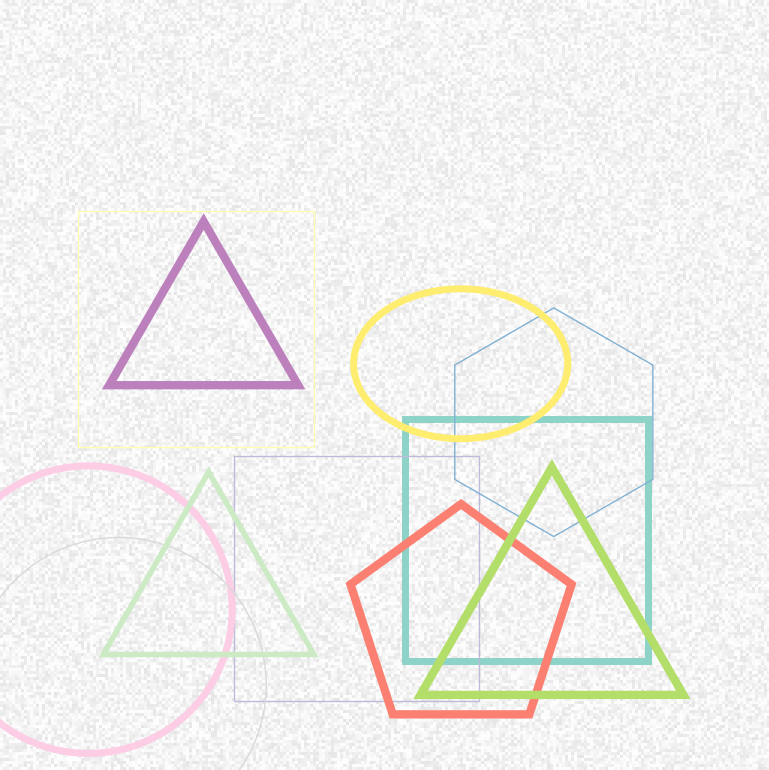[{"shape": "square", "thickness": 2.5, "radius": 0.79, "center": [0.683, 0.298]}, {"shape": "square", "thickness": 0.5, "radius": 0.77, "center": [0.255, 0.572]}, {"shape": "square", "thickness": 0.5, "radius": 0.79, "center": [0.463, 0.249]}, {"shape": "pentagon", "thickness": 3, "radius": 0.75, "center": [0.599, 0.194]}, {"shape": "hexagon", "thickness": 0.5, "radius": 0.74, "center": [0.719, 0.452]}, {"shape": "triangle", "thickness": 3, "radius": 0.99, "center": [0.717, 0.196]}, {"shape": "circle", "thickness": 2.5, "radius": 0.93, "center": [0.115, 0.208]}, {"shape": "circle", "thickness": 0.5, "radius": 0.96, "center": [0.154, 0.11]}, {"shape": "triangle", "thickness": 3, "radius": 0.71, "center": [0.265, 0.571]}, {"shape": "triangle", "thickness": 2, "radius": 0.79, "center": [0.271, 0.229]}, {"shape": "oval", "thickness": 2.5, "radius": 0.7, "center": [0.598, 0.528]}]